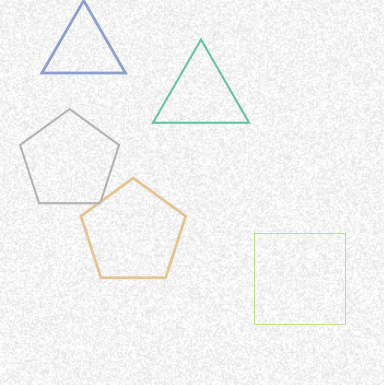[{"shape": "triangle", "thickness": 1.5, "radius": 0.72, "center": [0.522, 0.753]}, {"shape": "triangle", "thickness": 2, "radius": 0.63, "center": [0.217, 0.873]}, {"shape": "square", "thickness": 0.5, "radius": 0.59, "center": [0.778, 0.277]}, {"shape": "pentagon", "thickness": 2, "radius": 0.72, "center": [0.346, 0.394]}, {"shape": "pentagon", "thickness": 1.5, "radius": 0.68, "center": [0.181, 0.582]}]